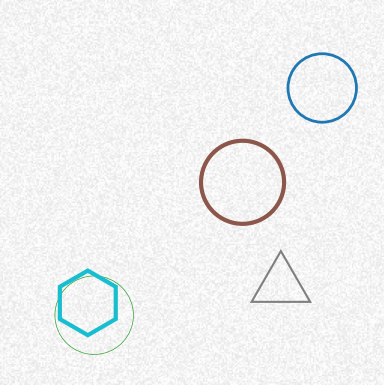[{"shape": "circle", "thickness": 2, "radius": 0.44, "center": [0.837, 0.771]}, {"shape": "circle", "thickness": 0.5, "radius": 0.51, "center": [0.245, 0.181]}, {"shape": "circle", "thickness": 3, "radius": 0.54, "center": [0.63, 0.527]}, {"shape": "triangle", "thickness": 1.5, "radius": 0.44, "center": [0.73, 0.26]}, {"shape": "hexagon", "thickness": 3, "radius": 0.42, "center": [0.228, 0.213]}]